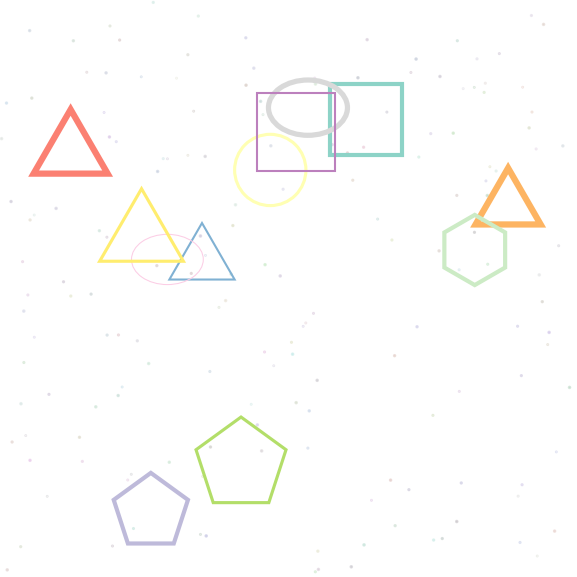[{"shape": "square", "thickness": 2, "radius": 0.31, "center": [0.634, 0.793]}, {"shape": "circle", "thickness": 1.5, "radius": 0.31, "center": [0.468, 0.705]}, {"shape": "pentagon", "thickness": 2, "radius": 0.34, "center": [0.261, 0.113]}, {"shape": "triangle", "thickness": 3, "radius": 0.37, "center": [0.122, 0.735]}, {"shape": "triangle", "thickness": 1, "radius": 0.33, "center": [0.35, 0.548]}, {"shape": "triangle", "thickness": 3, "radius": 0.33, "center": [0.88, 0.643]}, {"shape": "pentagon", "thickness": 1.5, "radius": 0.41, "center": [0.417, 0.195]}, {"shape": "oval", "thickness": 0.5, "radius": 0.31, "center": [0.29, 0.55]}, {"shape": "oval", "thickness": 2.5, "radius": 0.34, "center": [0.533, 0.813]}, {"shape": "square", "thickness": 1, "radius": 0.34, "center": [0.513, 0.77]}, {"shape": "hexagon", "thickness": 2, "radius": 0.3, "center": [0.822, 0.566]}, {"shape": "triangle", "thickness": 1.5, "radius": 0.42, "center": [0.245, 0.589]}]